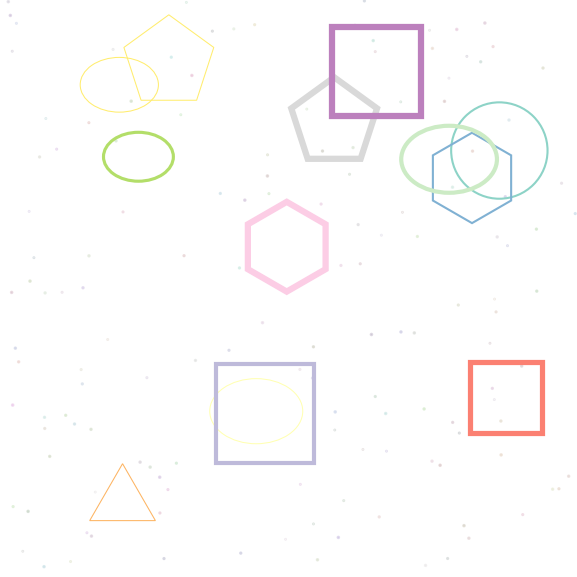[{"shape": "circle", "thickness": 1, "radius": 0.42, "center": [0.865, 0.738]}, {"shape": "oval", "thickness": 0.5, "radius": 0.4, "center": [0.444, 0.287]}, {"shape": "square", "thickness": 2, "radius": 0.43, "center": [0.458, 0.283]}, {"shape": "square", "thickness": 2.5, "radius": 0.31, "center": [0.876, 0.311]}, {"shape": "hexagon", "thickness": 1, "radius": 0.39, "center": [0.817, 0.691]}, {"shape": "triangle", "thickness": 0.5, "radius": 0.33, "center": [0.212, 0.13]}, {"shape": "oval", "thickness": 1.5, "radius": 0.3, "center": [0.24, 0.728]}, {"shape": "hexagon", "thickness": 3, "radius": 0.39, "center": [0.497, 0.572]}, {"shape": "pentagon", "thickness": 3, "radius": 0.39, "center": [0.579, 0.787]}, {"shape": "square", "thickness": 3, "radius": 0.38, "center": [0.652, 0.876]}, {"shape": "oval", "thickness": 2, "radius": 0.41, "center": [0.778, 0.723]}, {"shape": "oval", "thickness": 0.5, "radius": 0.34, "center": [0.207, 0.852]}, {"shape": "pentagon", "thickness": 0.5, "radius": 0.41, "center": [0.292, 0.892]}]